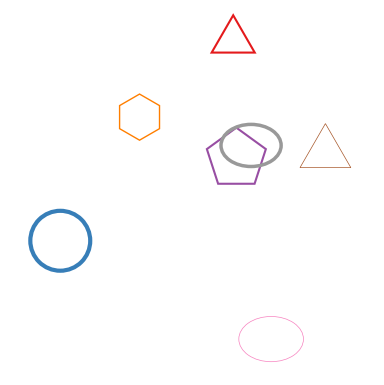[{"shape": "triangle", "thickness": 1.5, "radius": 0.32, "center": [0.606, 0.896]}, {"shape": "circle", "thickness": 3, "radius": 0.39, "center": [0.157, 0.375]}, {"shape": "pentagon", "thickness": 1.5, "radius": 0.4, "center": [0.614, 0.588]}, {"shape": "hexagon", "thickness": 1, "radius": 0.3, "center": [0.362, 0.696]}, {"shape": "triangle", "thickness": 0.5, "radius": 0.38, "center": [0.845, 0.603]}, {"shape": "oval", "thickness": 0.5, "radius": 0.42, "center": [0.704, 0.119]}, {"shape": "oval", "thickness": 2.5, "radius": 0.39, "center": [0.652, 0.622]}]